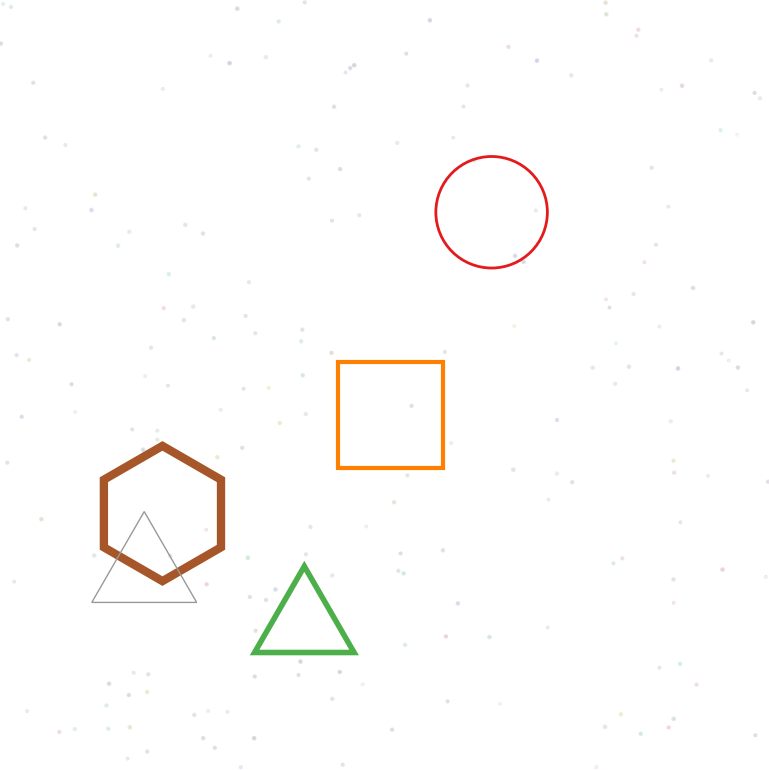[{"shape": "circle", "thickness": 1, "radius": 0.36, "center": [0.638, 0.724]}, {"shape": "triangle", "thickness": 2, "radius": 0.37, "center": [0.395, 0.19]}, {"shape": "square", "thickness": 1.5, "radius": 0.34, "center": [0.507, 0.462]}, {"shape": "hexagon", "thickness": 3, "radius": 0.44, "center": [0.211, 0.333]}, {"shape": "triangle", "thickness": 0.5, "radius": 0.39, "center": [0.187, 0.257]}]